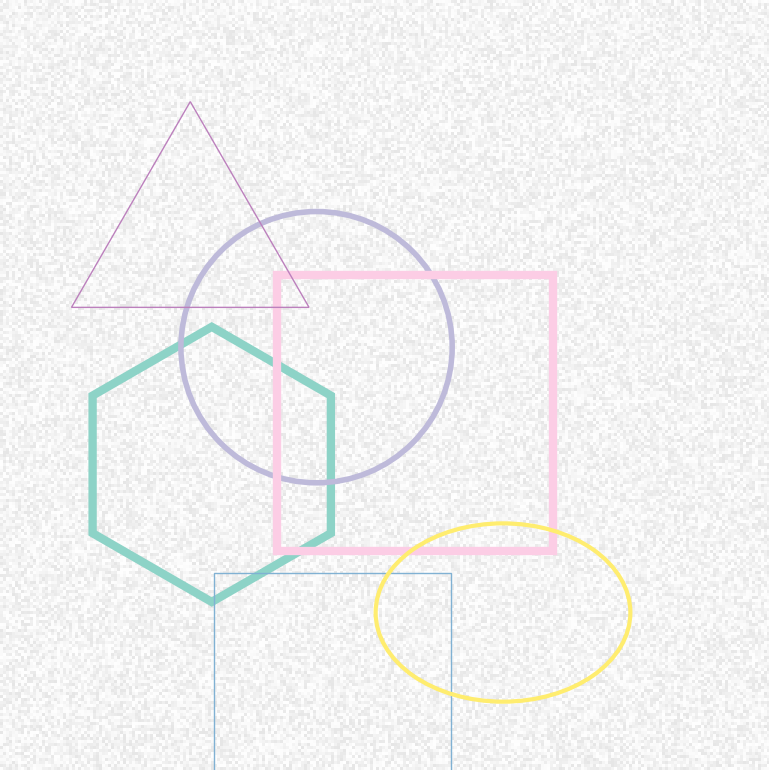[{"shape": "hexagon", "thickness": 3, "radius": 0.89, "center": [0.275, 0.397]}, {"shape": "circle", "thickness": 2, "radius": 0.88, "center": [0.411, 0.549]}, {"shape": "square", "thickness": 0.5, "radius": 0.77, "center": [0.432, 0.102]}, {"shape": "square", "thickness": 3, "radius": 0.9, "center": [0.539, 0.463]}, {"shape": "triangle", "thickness": 0.5, "radius": 0.89, "center": [0.247, 0.69]}, {"shape": "oval", "thickness": 1.5, "radius": 0.83, "center": [0.653, 0.205]}]